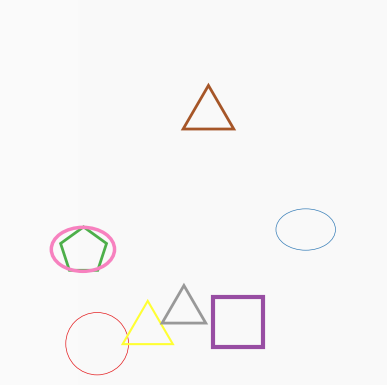[{"shape": "circle", "thickness": 0.5, "radius": 0.41, "center": [0.251, 0.107]}, {"shape": "oval", "thickness": 0.5, "radius": 0.38, "center": [0.789, 0.404]}, {"shape": "pentagon", "thickness": 2, "radius": 0.31, "center": [0.216, 0.348]}, {"shape": "square", "thickness": 3, "radius": 0.33, "center": [0.615, 0.164]}, {"shape": "triangle", "thickness": 1.5, "radius": 0.37, "center": [0.381, 0.144]}, {"shape": "triangle", "thickness": 2, "radius": 0.38, "center": [0.538, 0.703]}, {"shape": "oval", "thickness": 2.5, "radius": 0.41, "center": [0.214, 0.352]}, {"shape": "triangle", "thickness": 2, "radius": 0.33, "center": [0.475, 0.193]}]